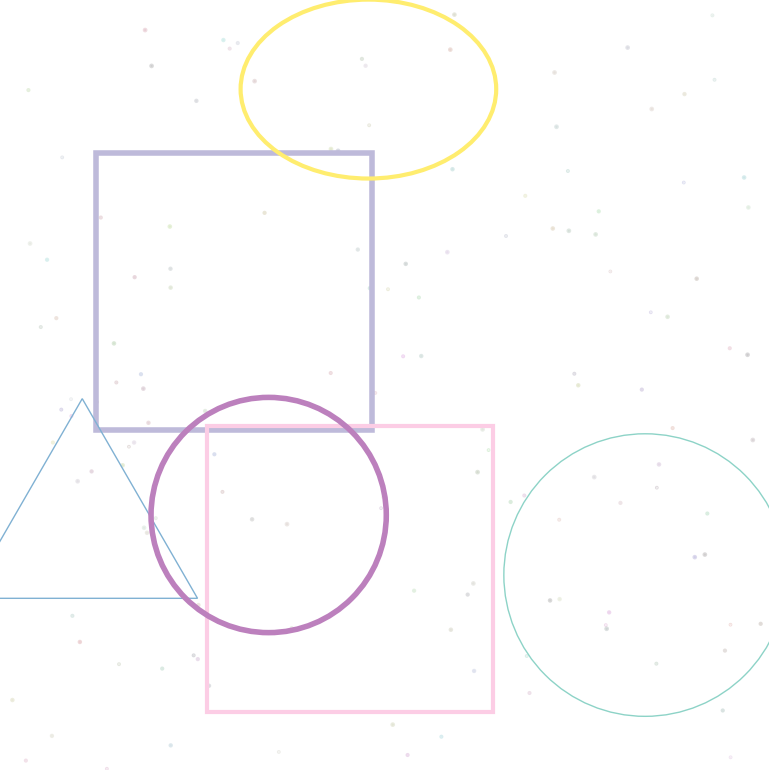[{"shape": "circle", "thickness": 0.5, "radius": 0.92, "center": [0.838, 0.253]}, {"shape": "square", "thickness": 2, "radius": 0.9, "center": [0.304, 0.622]}, {"shape": "triangle", "thickness": 0.5, "radius": 0.86, "center": [0.107, 0.309]}, {"shape": "square", "thickness": 1.5, "radius": 0.93, "center": [0.455, 0.261]}, {"shape": "circle", "thickness": 2, "radius": 0.76, "center": [0.349, 0.331]}, {"shape": "oval", "thickness": 1.5, "radius": 0.83, "center": [0.478, 0.884]}]